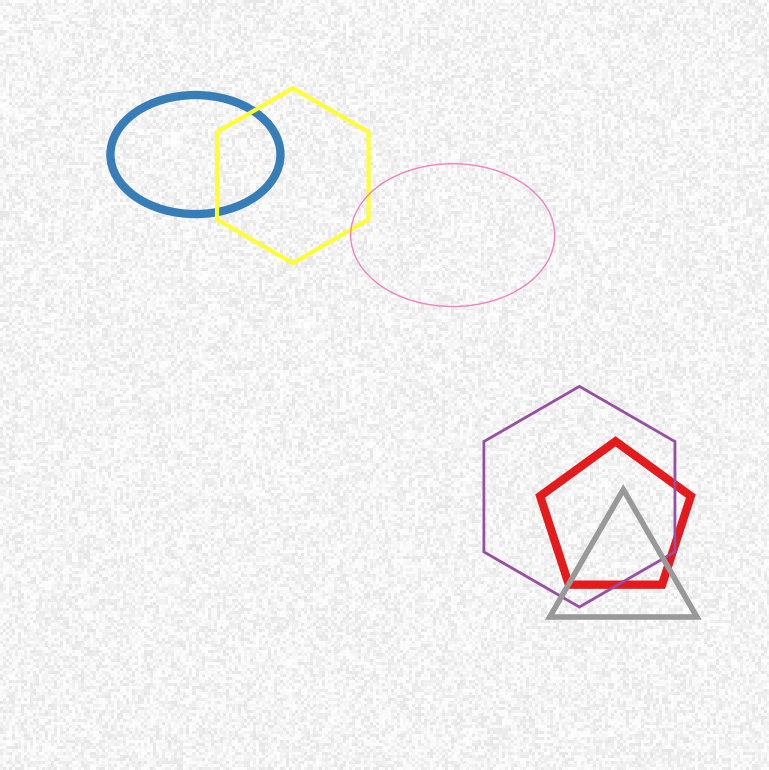[{"shape": "pentagon", "thickness": 3, "radius": 0.51, "center": [0.799, 0.324]}, {"shape": "oval", "thickness": 3, "radius": 0.55, "center": [0.254, 0.799]}, {"shape": "hexagon", "thickness": 1, "radius": 0.72, "center": [0.752, 0.355]}, {"shape": "hexagon", "thickness": 1.5, "radius": 0.57, "center": [0.38, 0.772]}, {"shape": "oval", "thickness": 0.5, "radius": 0.66, "center": [0.588, 0.695]}, {"shape": "triangle", "thickness": 2, "radius": 0.55, "center": [0.81, 0.254]}]